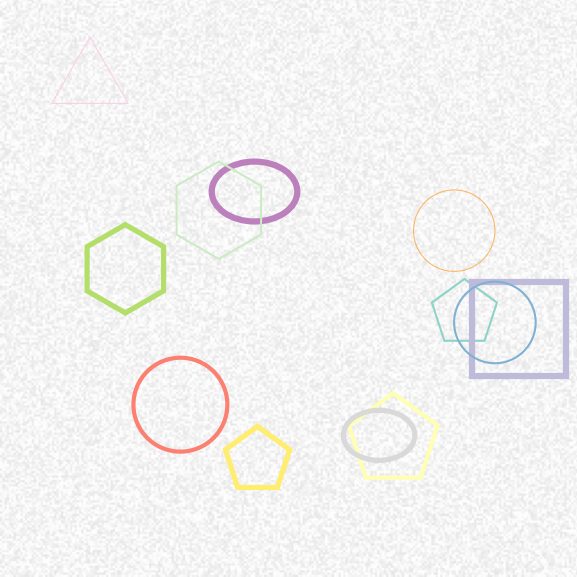[{"shape": "pentagon", "thickness": 1, "radius": 0.3, "center": [0.804, 0.457]}, {"shape": "pentagon", "thickness": 2, "radius": 0.4, "center": [0.681, 0.237]}, {"shape": "square", "thickness": 3, "radius": 0.41, "center": [0.899, 0.429]}, {"shape": "circle", "thickness": 2, "radius": 0.41, "center": [0.312, 0.298]}, {"shape": "circle", "thickness": 1, "radius": 0.35, "center": [0.857, 0.441]}, {"shape": "circle", "thickness": 0.5, "radius": 0.35, "center": [0.787, 0.6]}, {"shape": "hexagon", "thickness": 2.5, "radius": 0.38, "center": [0.217, 0.534]}, {"shape": "triangle", "thickness": 0.5, "radius": 0.38, "center": [0.156, 0.858]}, {"shape": "oval", "thickness": 2.5, "radius": 0.31, "center": [0.656, 0.245]}, {"shape": "oval", "thickness": 3, "radius": 0.37, "center": [0.441, 0.668]}, {"shape": "hexagon", "thickness": 1, "radius": 0.42, "center": [0.379, 0.635]}, {"shape": "pentagon", "thickness": 2.5, "radius": 0.29, "center": [0.446, 0.202]}]